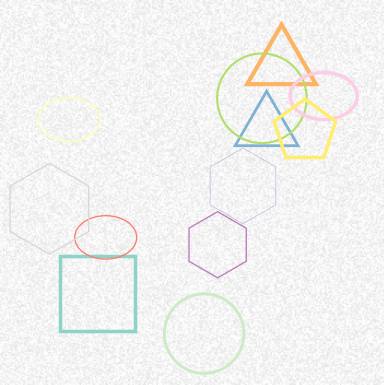[{"shape": "square", "thickness": 2.5, "radius": 0.49, "center": [0.253, 0.238]}, {"shape": "oval", "thickness": 1, "radius": 0.4, "center": [0.179, 0.69]}, {"shape": "hexagon", "thickness": 0.5, "radius": 0.49, "center": [0.631, 0.517]}, {"shape": "oval", "thickness": 1, "radius": 0.4, "center": [0.275, 0.383]}, {"shape": "triangle", "thickness": 2, "radius": 0.47, "center": [0.693, 0.669]}, {"shape": "triangle", "thickness": 3, "radius": 0.52, "center": [0.731, 0.833]}, {"shape": "circle", "thickness": 1.5, "radius": 0.58, "center": [0.68, 0.745]}, {"shape": "oval", "thickness": 2.5, "radius": 0.44, "center": [0.841, 0.751]}, {"shape": "hexagon", "thickness": 1, "radius": 0.59, "center": [0.128, 0.458]}, {"shape": "hexagon", "thickness": 1, "radius": 0.43, "center": [0.565, 0.364]}, {"shape": "circle", "thickness": 2, "radius": 0.52, "center": [0.53, 0.133]}, {"shape": "pentagon", "thickness": 2.5, "radius": 0.42, "center": [0.792, 0.659]}]